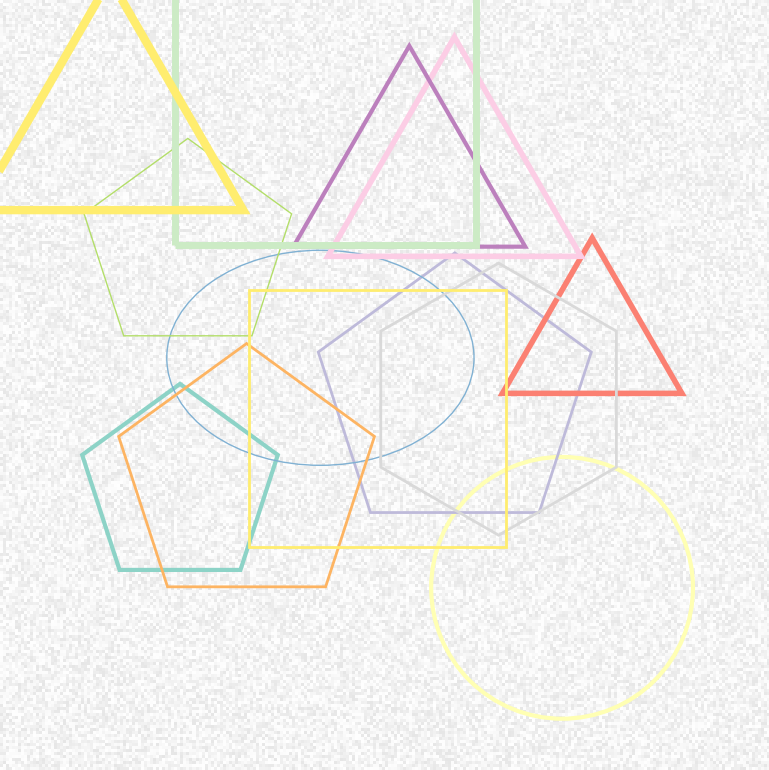[{"shape": "pentagon", "thickness": 1.5, "radius": 0.67, "center": [0.234, 0.368]}, {"shape": "circle", "thickness": 1.5, "radius": 0.85, "center": [0.73, 0.237]}, {"shape": "pentagon", "thickness": 1, "radius": 0.93, "center": [0.591, 0.485]}, {"shape": "triangle", "thickness": 2, "radius": 0.67, "center": [0.769, 0.556]}, {"shape": "oval", "thickness": 0.5, "radius": 1.0, "center": [0.416, 0.535]}, {"shape": "pentagon", "thickness": 1, "radius": 0.87, "center": [0.32, 0.379]}, {"shape": "pentagon", "thickness": 0.5, "radius": 0.71, "center": [0.244, 0.679]}, {"shape": "triangle", "thickness": 2, "radius": 0.95, "center": [0.59, 0.762]}, {"shape": "hexagon", "thickness": 1, "radius": 0.88, "center": [0.647, 0.482]}, {"shape": "triangle", "thickness": 1.5, "radius": 0.87, "center": [0.532, 0.767]}, {"shape": "square", "thickness": 2.5, "radius": 0.98, "center": [0.423, 0.877]}, {"shape": "square", "thickness": 1, "radius": 0.83, "center": [0.49, 0.456]}, {"shape": "triangle", "thickness": 3, "radius": 1.0, "center": [0.143, 0.827]}]